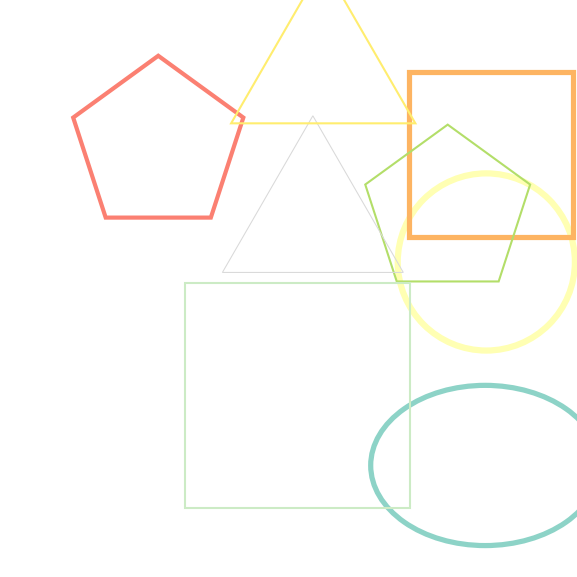[{"shape": "oval", "thickness": 2.5, "radius": 0.99, "center": [0.84, 0.193]}, {"shape": "circle", "thickness": 3, "radius": 0.77, "center": [0.842, 0.546]}, {"shape": "pentagon", "thickness": 2, "radius": 0.77, "center": [0.274, 0.748]}, {"shape": "square", "thickness": 2.5, "radius": 0.71, "center": [0.851, 0.731]}, {"shape": "pentagon", "thickness": 1, "radius": 0.75, "center": [0.775, 0.633]}, {"shape": "triangle", "thickness": 0.5, "radius": 0.9, "center": [0.542, 0.618]}, {"shape": "square", "thickness": 1, "radius": 0.98, "center": [0.515, 0.314]}, {"shape": "triangle", "thickness": 1, "radius": 0.92, "center": [0.56, 0.878]}]